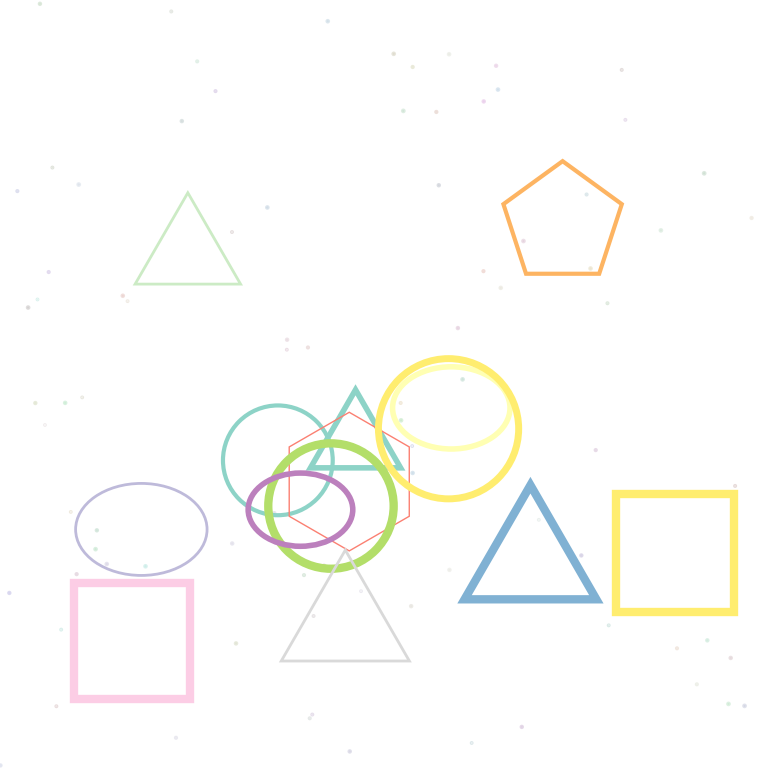[{"shape": "circle", "thickness": 1.5, "radius": 0.36, "center": [0.361, 0.402]}, {"shape": "triangle", "thickness": 2, "radius": 0.34, "center": [0.462, 0.426]}, {"shape": "oval", "thickness": 2, "radius": 0.38, "center": [0.586, 0.47]}, {"shape": "oval", "thickness": 1, "radius": 0.43, "center": [0.184, 0.312]}, {"shape": "hexagon", "thickness": 0.5, "radius": 0.45, "center": [0.454, 0.375]}, {"shape": "triangle", "thickness": 3, "radius": 0.49, "center": [0.689, 0.271]}, {"shape": "pentagon", "thickness": 1.5, "radius": 0.4, "center": [0.731, 0.71]}, {"shape": "circle", "thickness": 3, "radius": 0.41, "center": [0.43, 0.343]}, {"shape": "square", "thickness": 3, "radius": 0.38, "center": [0.171, 0.168]}, {"shape": "triangle", "thickness": 1, "radius": 0.48, "center": [0.448, 0.19]}, {"shape": "oval", "thickness": 2, "radius": 0.34, "center": [0.39, 0.338]}, {"shape": "triangle", "thickness": 1, "radius": 0.4, "center": [0.244, 0.671]}, {"shape": "circle", "thickness": 2.5, "radius": 0.46, "center": [0.583, 0.443]}, {"shape": "square", "thickness": 3, "radius": 0.38, "center": [0.877, 0.282]}]